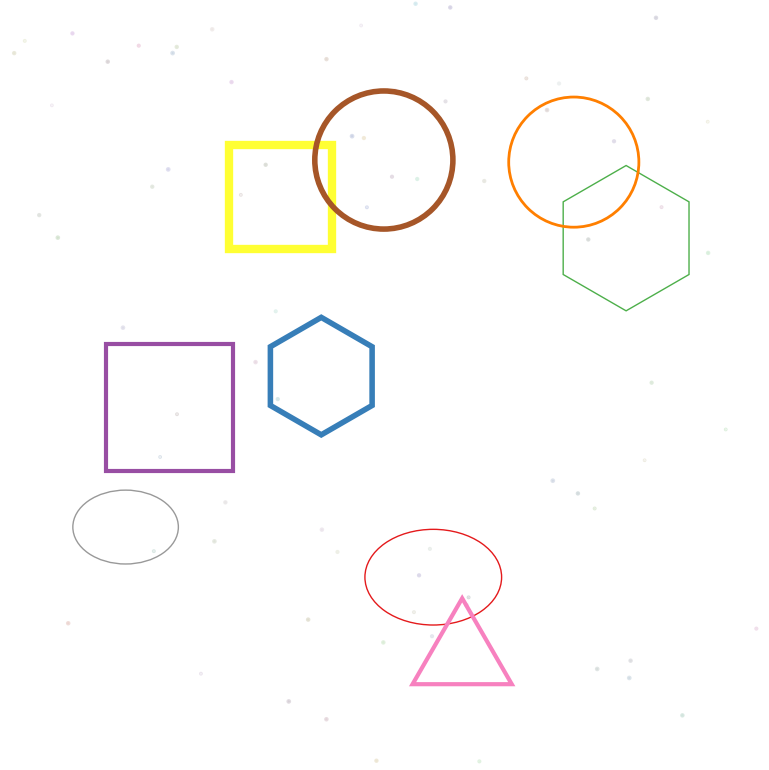[{"shape": "oval", "thickness": 0.5, "radius": 0.44, "center": [0.563, 0.25]}, {"shape": "hexagon", "thickness": 2, "radius": 0.38, "center": [0.417, 0.512]}, {"shape": "hexagon", "thickness": 0.5, "radius": 0.47, "center": [0.813, 0.691]}, {"shape": "square", "thickness": 1.5, "radius": 0.41, "center": [0.22, 0.471]}, {"shape": "circle", "thickness": 1, "radius": 0.42, "center": [0.745, 0.789]}, {"shape": "square", "thickness": 3, "radius": 0.34, "center": [0.364, 0.744]}, {"shape": "circle", "thickness": 2, "radius": 0.45, "center": [0.499, 0.792]}, {"shape": "triangle", "thickness": 1.5, "radius": 0.37, "center": [0.6, 0.149]}, {"shape": "oval", "thickness": 0.5, "radius": 0.34, "center": [0.163, 0.316]}]